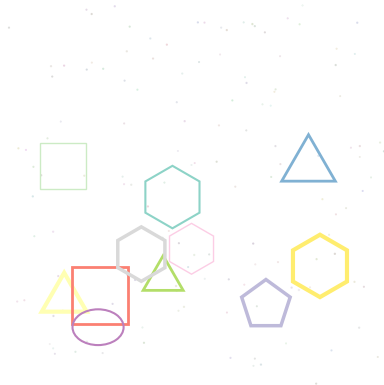[{"shape": "hexagon", "thickness": 1.5, "radius": 0.41, "center": [0.448, 0.488]}, {"shape": "triangle", "thickness": 3, "radius": 0.34, "center": [0.167, 0.224]}, {"shape": "pentagon", "thickness": 2.5, "radius": 0.33, "center": [0.691, 0.208]}, {"shape": "square", "thickness": 2, "radius": 0.37, "center": [0.26, 0.233]}, {"shape": "triangle", "thickness": 2, "radius": 0.4, "center": [0.801, 0.57]}, {"shape": "triangle", "thickness": 2, "radius": 0.3, "center": [0.424, 0.276]}, {"shape": "hexagon", "thickness": 1, "radius": 0.33, "center": [0.497, 0.354]}, {"shape": "hexagon", "thickness": 2.5, "radius": 0.35, "center": [0.367, 0.34]}, {"shape": "oval", "thickness": 1.5, "radius": 0.33, "center": [0.255, 0.15]}, {"shape": "square", "thickness": 1, "radius": 0.3, "center": [0.164, 0.568]}, {"shape": "hexagon", "thickness": 3, "radius": 0.41, "center": [0.831, 0.309]}]